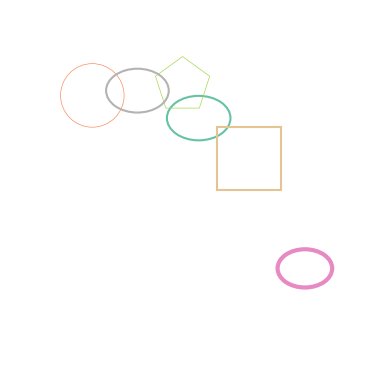[{"shape": "oval", "thickness": 1.5, "radius": 0.41, "center": [0.516, 0.693]}, {"shape": "circle", "thickness": 0.5, "radius": 0.41, "center": [0.24, 0.752]}, {"shape": "oval", "thickness": 3, "radius": 0.35, "center": [0.792, 0.303]}, {"shape": "pentagon", "thickness": 0.5, "radius": 0.37, "center": [0.474, 0.779]}, {"shape": "square", "thickness": 1.5, "radius": 0.41, "center": [0.647, 0.588]}, {"shape": "oval", "thickness": 1.5, "radius": 0.41, "center": [0.357, 0.765]}]